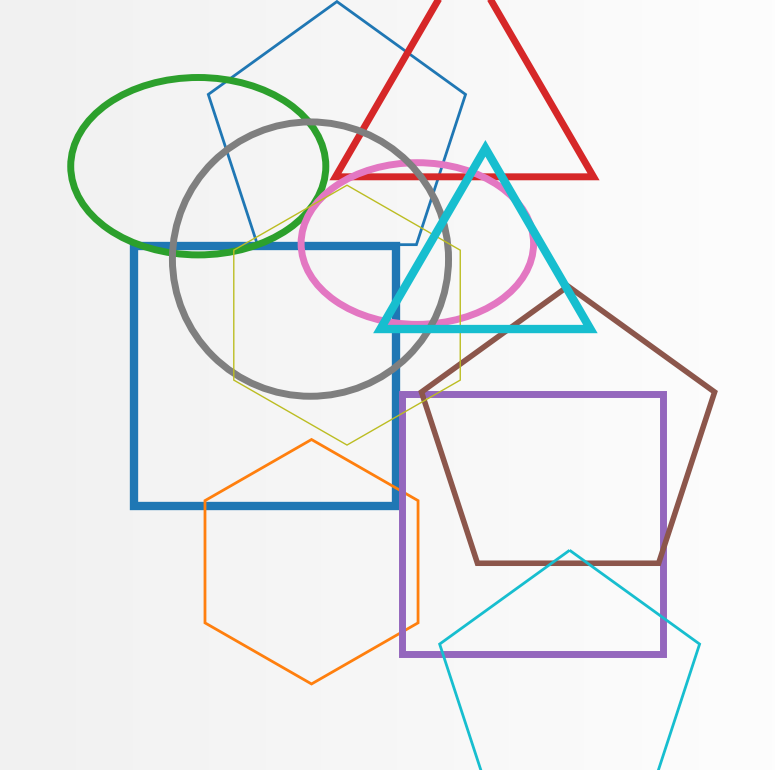[{"shape": "square", "thickness": 3, "radius": 0.84, "center": [0.342, 0.511]}, {"shape": "pentagon", "thickness": 1, "radius": 0.87, "center": [0.435, 0.823]}, {"shape": "hexagon", "thickness": 1, "radius": 0.79, "center": [0.402, 0.27]}, {"shape": "oval", "thickness": 2.5, "radius": 0.82, "center": [0.256, 0.784]}, {"shape": "triangle", "thickness": 2.5, "radius": 0.96, "center": [0.599, 0.867]}, {"shape": "square", "thickness": 2.5, "radius": 0.84, "center": [0.687, 0.32]}, {"shape": "pentagon", "thickness": 2, "radius": 0.99, "center": [0.733, 0.429]}, {"shape": "oval", "thickness": 2.5, "radius": 0.75, "center": [0.539, 0.684]}, {"shape": "circle", "thickness": 2.5, "radius": 0.89, "center": [0.401, 0.664]}, {"shape": "hexagon", "thickness": 0.5, "radius": 0.84, "center": [0.448, 0.591]}, {"shape": "triangle", "thickness": 3, "radius": 0.78, "center": [0.626, 0.651]}, {"shape": "pentagon", "thickness": 1, "radius": 0.88, "center": [0.735, 0.109]}]